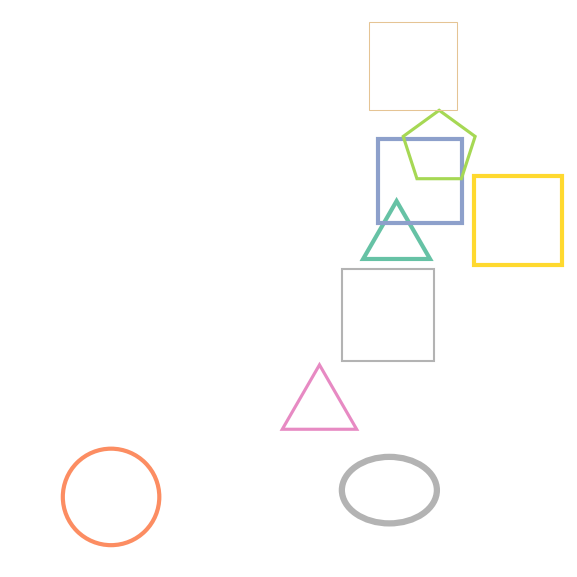[{"shape": "triangle", "thickness": 2, "radius": 0.33, "center": [0.687, 0.584]}, {"shape": "circle", "thickness": 2, "radius": 0.42, "center": [0.192, 0.139]}, {"shape": "square", "thickness": 2, "radius": 0.36, "center": [0.728, 0.686]}, {"shape": "triangle", "thickness": 1.5, "radius": 0.37, "center": [0.553, 0.293]}, {"shape": "pentagon", "thickness": 1.5, "radius": 0.33, "center": [0.76, 0.743]}, {"shape": "square", "thickness": 2, "radius": 0.38, "center": [0.897, 0.617]}, {"shape": "square", "thickness": 0.5, "radius": 0.38, "center": [0.715, 0.884]}, {"shape": "oval", "thickness": 3, "radius": 0.41, "center": [0.674, 0.15]}, {"shape": "square", "thickness": 1, "radius": 0.4, "center": [0.672, 0.454]}]